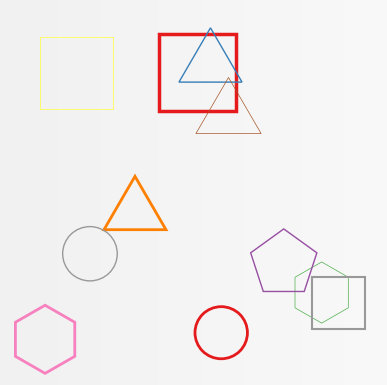[{"shape": "circle", "thickness": 2, "radius": 0.34, "center": [0.571, 0.136]}, {"shape": "square", "thickness": 2.5, "radius": 0.49, "center": [0.51, 0.812]}, {"shape": "triangle", "thickness": 1, "radius": 0.47, "center": [0.543, 0.834]}, {"shape": "hexagon", "thickness": 0.5, "radius": 0.4, "center": [0.83, 0.24]}, {"shape": "pentagon", "thickness": 1, "radius": 0.45, "center": [0.732, 0.316]}, {"shape": "triangle", "thickness": 2, "radius": 0.46, "center": [0.348, 0.45]}, {"shape": "square", "thickness": 0.5, "radius": 0.47, "center": [0.197, 0.811]}, {"shape": "triangle", "thickness": 0.5, "radius": 0.49, "center": [0.59, 0.702]}, {"shape": "hexagon", "thickness": 2, "radius": 0.44, "center": [0.116, 0.119]}, {"shape": "circle", "thickness": 1, "radius": 0.35, "center": [0.232, 0.341]}, {"shape": "square", "thickness": 1.5, "radius": 0.34, "center": [0.873, 0.213]}]